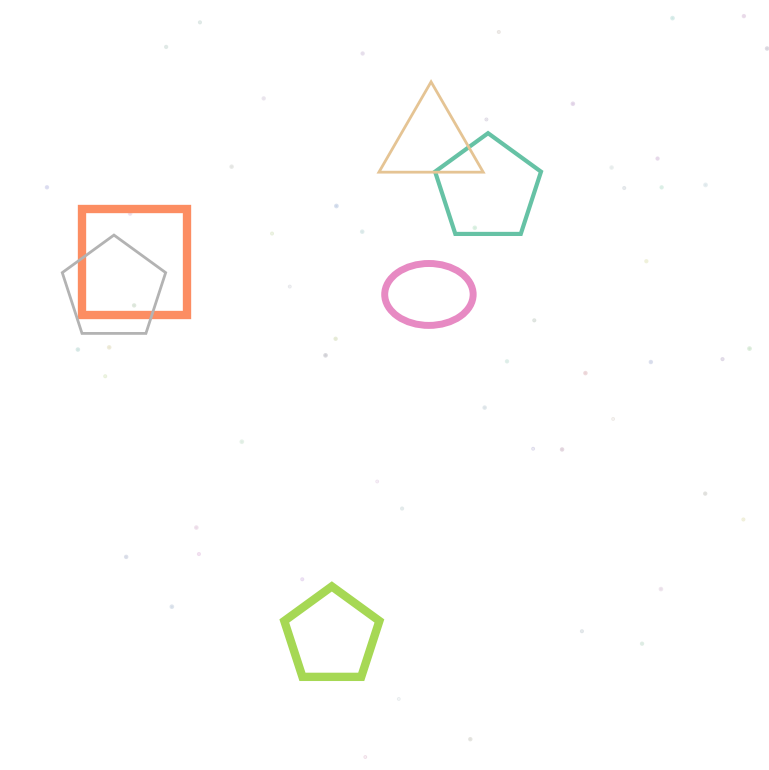[{"shape": "pentagon", "thickness": 1.5, "radius": 0.36, "center": [0.634, 0.755]}, {"shape": "square", "thickness": 3, "radius": 0.34, "center": [0.175, 0.66]}, {"shape": "oval", "thickness": 2.5, "radius": 0.29, "center": [0.557, 0.618]}, {"shape": "pentagon", "thickness": 3, "radius": 0.32, "center": [0.431, 0.173]}, {"shape": "triangle", "thickness": 1, "radius": 0.39, "center": [0.56, 0.816]}, {"shape": "pentagon", "thickness": 1, "radius": 0.35, "center": [0.148, 0.624]}]